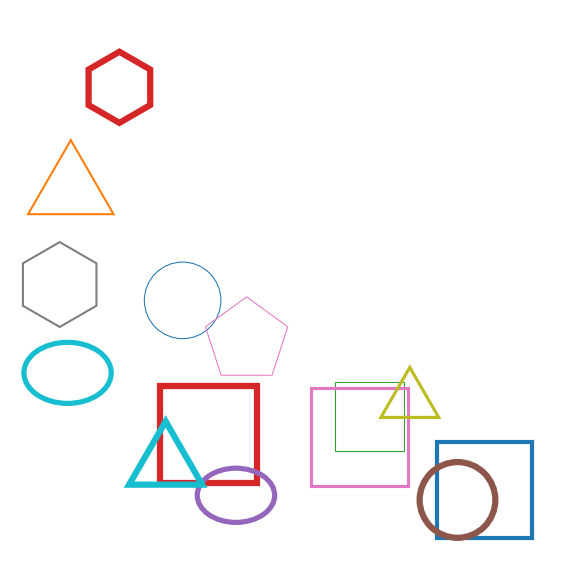[{"shape": "circle", "thickness": 0.5, "radius": 0.33, "center": [0.316, 0.479]}, {"shape": "square", "thickness": 2, "radius": 0.41, "center": [0.839, 0.151]}, {"shape": "triangle", "thickness": 1, "radius": 0.43, "center": [0.123, 0.671]}, {"shape": "square", "thickness": 0.5, "radius": 0.3, "center": [0.64, 0.278]}, {"shape": "square", "thickness": 3, "radius": 0.42, "center": [0.361, 0.247]}, {"shape": "hexagon", "thickness": 3, "radius": 0.31, "center": [0.207, 0.848]}, {"shape": "oval", "thickness": 2.5, "radius": 0.34, "center": [0.409, 0.141]}, {"shape": "circle", "thickness": 3, "radius": 0.33, "center": [0.792, 0.133]}, {"shape": "square", "thickness": 1.5, "radius": 0.42, "center": [0.622, 0.243]}, {"shape": "pentagon", "thickness": 0.5, "radius": 0.37, "center": [0.427, 0.41]}, {"shape": "hexagon", "thickness": 1, "radius": 0.37, "center": [0.103, 0.506]}, {"shape": "triangle", "thickness": 1.5, "radius": 0.29, "center": [0.71, 0.305]}, {"shape": "triangle", "thickness": 3, "radius": 0.37, "center": [0.287, 0.196]}, {"shape": "oval", "thickness": 2.5, "radius": 0.38, "center": [0.117, 0.353]}]